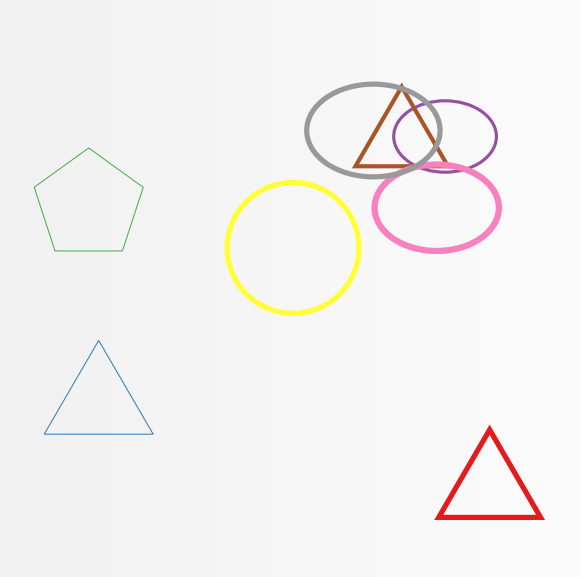[{"shape": "triangle", "thickness": 2.5, "radius": 0.51, "center": [0.842, 0.154]}, {"shape": "triangle", "thickness": 0.5, "radius": 0.54, "center": [0.17, 0.301]}, {"shape": "pentagon", "thickness": 0.5, "radius": 0.49, "center": [0.153, 0.644]}, {"shape": "oval", "thickness": 1.5, "radius": 0.44, "center": [0.766, 0.763]}, {"shape": "circle", "thickness": 2.5, "radius": 0.57, "center": [0.504, 0.57]}, {"shape": "triangle", "thickness": 2, "radius": 0.46, "center": [0.691, 0.757]}, {"shape": "oval", "thickness": 3, "radius": 0.53, "center": [0.751, 0.639]}, {"shape": "oval", "thickness": 2.5, "radius": 0.57, "center": [0.642, 0.773]}]